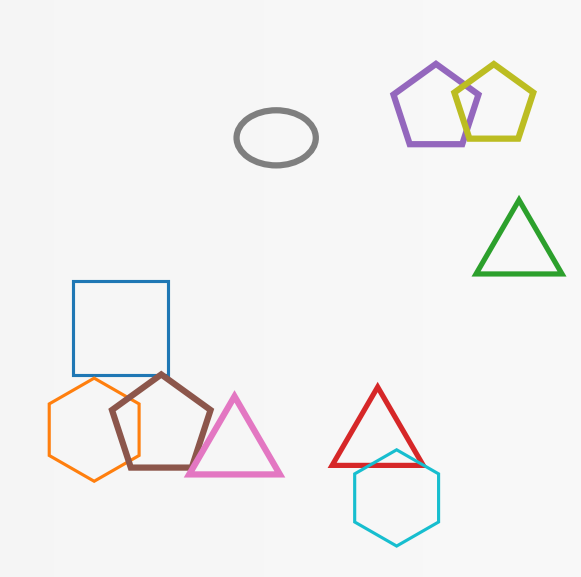[{"shape": "square", "thickness": 1.5, "radius": 0.41, "center": [0.207, 0.432]}, {"shape": "hexagon", "thickness": 1.5, "radius": 0.45, "center": [0.162, 0.255]}, {"shape": "triangle", "thickness": 2.5, "radius": 0.43, "center": [0.893, 0.567]}, {"shape": "triangle", "thickness": 2.5, "radius": 0.45, "center": [0.65, 0.239]}, {"shape": "pentagon", "thickness": 3, "radius": 0.38, "center": [0.75, 0.812]}, {"shape": "pentagon", "thickness": 3, "radius": 0.45, "center": [0.277, 0.262]}, {"shape": "triangle", "thickness": 3, "radius": 0.45, "center": [0.403, 0.223]}, {"shape": "oval", "thickness": 3, "radius": 0.34, "center": [0.475, 0.76]}, {"shape": "pentagon", "thickness": 3, "radius": 0.36, "center": [0.85, 0.817]}, {"shape": "hexagon", "thickness": 1.5, "radius": 0.42, "center": [0.682, 0.137]}]